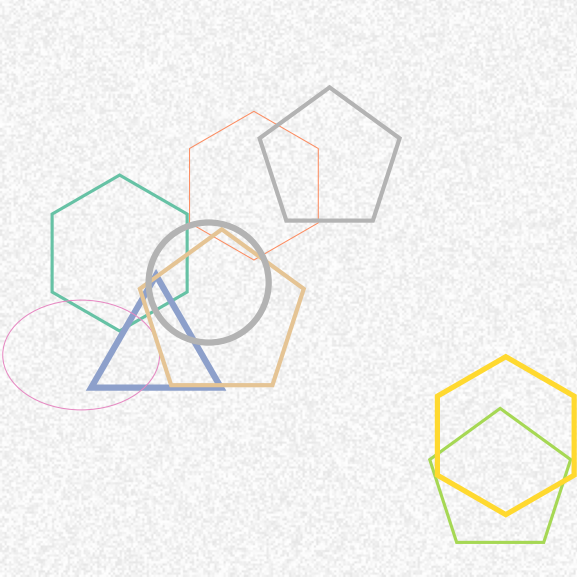[{"shape": "hexagon", "thickness": 1.5, "radius": 0.67, "center": [0.207, 0.561]}, {"shape": "hexagon", "thickness": 0.5, "radius": 0.64, "center": [0.44, 0.678]}, {"shape": "triangle", "thickness": 3, "radius": 0.65, "center": [0.27, 0.393]}, {"shape": "oval", "thickness": 0.5, "radius": 0.68, "center": [0.141, 0.384]}, {"shape": "pentagon", "thickness": 1.5, "radius": 0.64, "center": [0.866, 0.164]}, {"shape": "hexagon", "thickness": 2.5, "radius": 0.68, "center": [0.876, 0.245]}, {"shape": "pentagon", "thickness": 2, "radius": 0.75, "center": [0.384, 0.453]}, {"shape": "circle", "thickness": 3, "radius": 0.52, "center": [0.361, 0.51]}, {"shape": "pentagon", "thickness": 2, "radius": 0.64, "center": [0.571, 0.72]}]